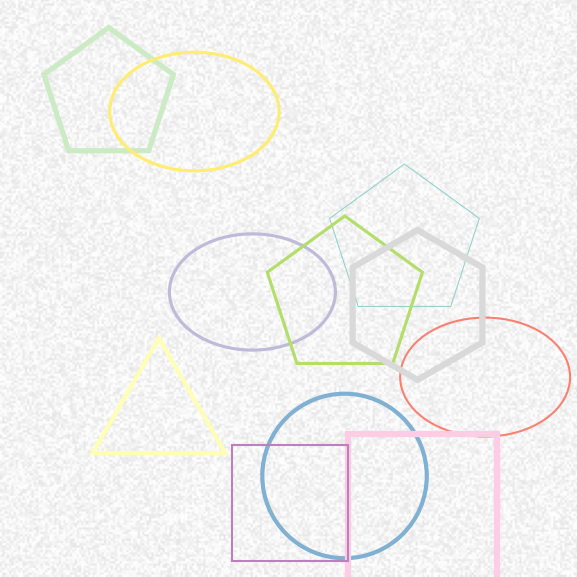[{"shape": "pentagon", "thickness": 0.5, "radius": 0.68, "center": [0.7, 0.579]}, {"shape": "triangle", "thickness": 2, "radius": 0.66, "center": [0.275, 0.281]}, {"shape": "oval", "thickness": 1.5, "radius": 0.72, "center": [0.437, 0.494]}, {"shape": "oval", "thickness": 1, "radius": 0.74, "center": [0.84, 0.346]}, {"shape": "circle", "thickness": 2, "radius": 0.71, "center": [0.597, 0.175]}, {"shape": "pentagon", "thickness": 1.5, "radius": 0.71, "center": [0.597, 0.484]}, {"shape": "square", "thickness": 3, "radius": 0.65, "center": [0.732, 0.118]}, {"shape": "hexagon", "thickness": 3, "radius": 0.65, "center": [0.723, 0.471]}, {"shape": "square", "thickness": 1, "radius": 0.51, "center": [0.502, 0.128]}, {"shape": "pentagon", "thickness": 2.5, "radius": 0.59, "center": [0.188, 0.834]}, {"shape": "oval", "thickness": 1.5, "radius": 0.73, "center": [0.337, 0.806]}]